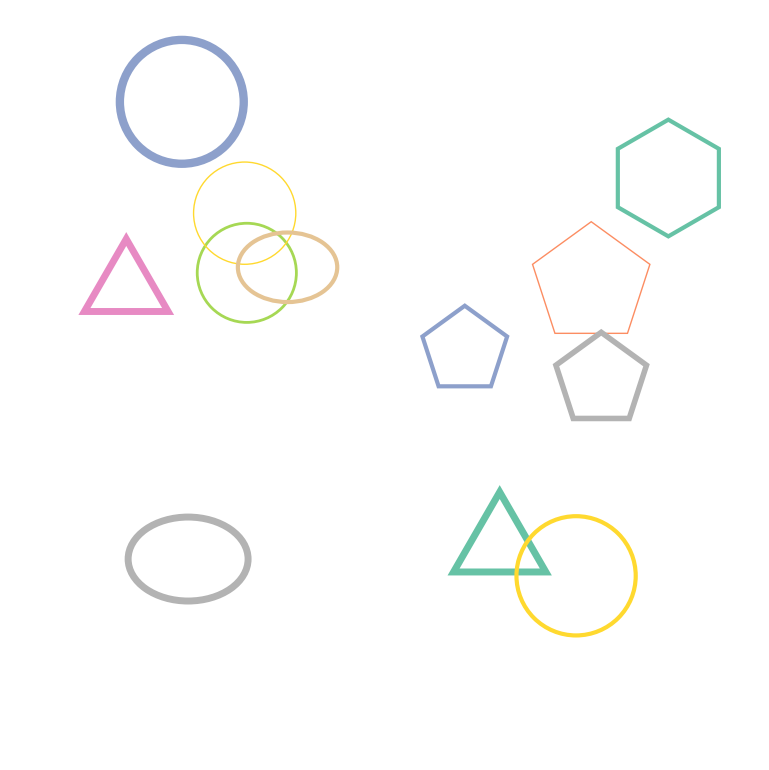[{"shape": "hexagon", "thickness": 1.5, "radius": 0.38, "center": [0.868, 0.769]}, {"shape": "triangle", "thickness": 2.5, "radius": 0.35, "center": [0.649, 0.292]}, {"shape": "pentagon", "thickness": 0.5, "radius": 0.4, "center": [0.768, 0.632]}, {"shape": "circle", "thickness": 3, "radius": 0.4, "center": [0.236, 0.868]}, {"shape": "pentagon", "thickness": 1.5, "radius": 0.29, "center": [0.604, 0.545]}, {"shape": "triangle", "thickness": 2.5, "radius": 0.31, "center": [0.164, 0.627]}, {"shape": "circle", "thickness": 1, "radius": 0.32, "center": [0.321, 0.646]}, {"shape": "circle", "thickness": 0.5, "radius": 0.33, "center": [0.318, 0.723]}, {"shape": "circle", "thickness": 1.5, "radius": 0.39, "center": [0.748, 0.252]}, {"shape": "oval", "thickness": 1.5, "radius": 0.32, "center": [0.373, 0.653]}, {"shape": "oval", "thickness": 2.5, "radius": 0.39, "center": [0.244, 0.274]}, {"shape": "pentagon", "thickness": 2, "radius": 0.31, "center": [0.781, 0.507]}]